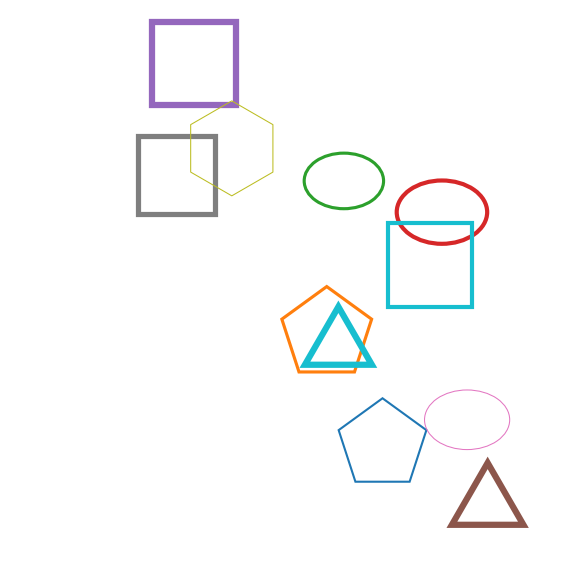[{"shape": "pentagon", "thickness": 1, "radius": 0.4, "center": [0.662, 0.23]}, {"shape": "pentagon", "thickness": 1.5, "radius": 0.41, "center": [0.566, 0.421]}, {"shape": "oval", "thickness": 1.5, "radius": 0.34, "center": [0.595, 0.686]}, {"shape": "oval", "thickness": 2, "radius": 0.39, "center": [0.765, 0.632]}, {"shape": "square", "thickness": 3, "radius": 0.36, "center": [0.336, 0.889]}, {"shape": "triangle", "thickness": 3, "radius": 0.36, "center": [0.844, 0.126]}, {"shape": "oval", "thickness": 0.5, "radius": 0.37, "center": [0.809, 0.272]}, {"shape": "square", "thickness": 2.5, "radius": 0.33, "center": [0.305, 0.696]}, {"shape": "hexagon", "thickness": 0.5, "radius": 0.41, "center": [0.401, 0.742]}, {"shape": "square", "thickness": 2, "radius": 0.36, "center": [0.744, 0.54]}, {"shape": "triangle", "thickness": 3, "radius": 0.33, "center": [0.586, 0.401]}]